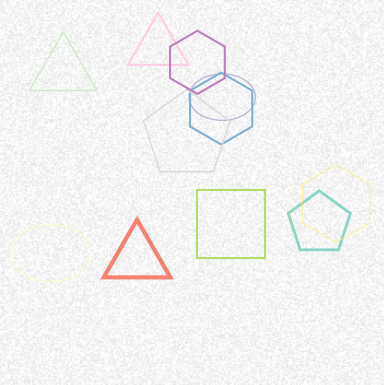[{"shape": "pentagon", "thickness": 2, "radius": 0.42, "center": [0.829, 0.42]}, {"shape": "oval", "thickness": 0.5, "radius": 0.53, "center": [0.131, 0.342]}, {"shape": "oval", "thickness": 1, "radius": 0.43, "center": [0.577, 0.748]}, {"shape": "triangle", "thickness": 3, "radius": 0.5, "center": [0.356, 0.33]}, {"shape": "hexagon", "thickness": 1.5, "radius": 0.47, "center": [0.574, 0.718]}, {"shape": "square", "thickness": 1.5, "radius": 0.44, "center": [0.6, 0.417]}, {"shape": "triangle", "thickness": 1.5, "radius": 0.45, "center": [0.411, 0.877]}, {"shape": "pentagon", "thickness": 1, "radius": 0.59, "center": [0.485, 0.65]}, {"shape": "hexagon", "thickness": 1.5, "radius": 0.41, "center": [0.513, 0.838]}, {"shape": "triangle", "thickness": 1, "radius": 0.51, "center": [0.164, 0.816]}, {"shape": "hexagon", "thickness": 0.5, "radius": 0.51, "center": [0.873, 0.471]}]